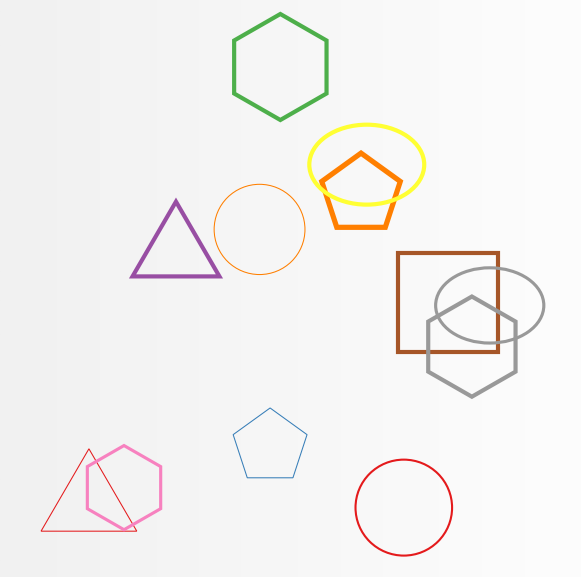[{"shape": "circle", "thickness": 1, "radius": 0.42, "center": [0.695, 0.12]}, {"shape": "triangle", "thickness": 0.5, "radius": 0.48, "center": [0.153, 0.127]}, {"shape": "pentagon", "thickness": 0.5, "radius": 0.33, "center": [0.465, 0.226]}, {"shape": "hexagon", "thickness": 2, "radius": 0.46, "center": [0.482, 0.883]}, {"shape": "triangle", "thickness": 2, "radius": 0.43, "center": [0.303, 0.564]}, {"shape": "pentagon", "thickness": 2.5, "radius": 0.36, "center": [0.621, 0.663]}, {"shape": "circle", "thickness": 0.5, "radius": 0.39, "center": [0.447, 0.602]}, {"shape": "oval", "thickness": 2, "radius": 0.49, "center": [0.631, 0.714]}, {"shape": "square", "thickness": 2, "radius": 0.43, "center": [0.771, 0.475]}, {"shape": "hexagon", "thickness": 1.5, "radius": 0.36, "center": [0.213, 0.155]}, {"shape": "oval", "thickness": 1.5, "radius": 0.47, "center": [0.843, 0.47]}, {"shape": "hexagon", "thickness": 2, "radius": 0.43, "center": [0.812, 0.399]}]